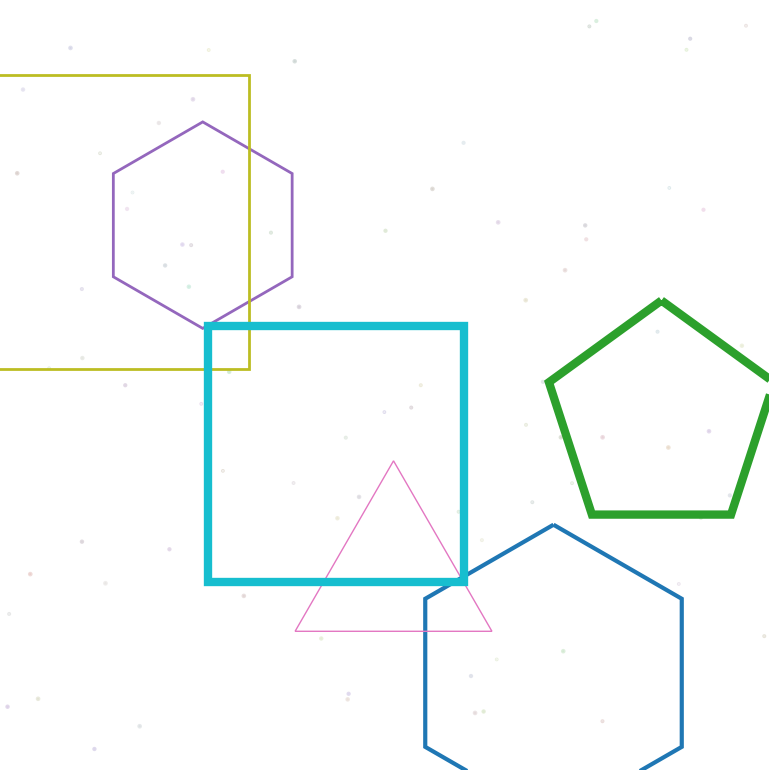[{"shape": "hexagon", "thickness": 1.5, "radius": 0.96, "center": [0.719, 0.126]}, {"shape": "pentagon", "thickness": 3, "radius": 0.77, "center": [0.859, 0.456]}, {"shape": "hexagon", "thickness": 1, "radius": 0.67, "center": [0.263, 0.708]}, {"shape": "triangle", "thickness": 0.5, "radius": 0.74, "center": [0.511, 0.254]}, {"shape": "square", "thickness": 1, "radius": 0.95, "center": [0.133, 0.711]}, {"shape": "square", "thickness": 3, "radius": 0.83, "center": [0.437, 0.41]}]